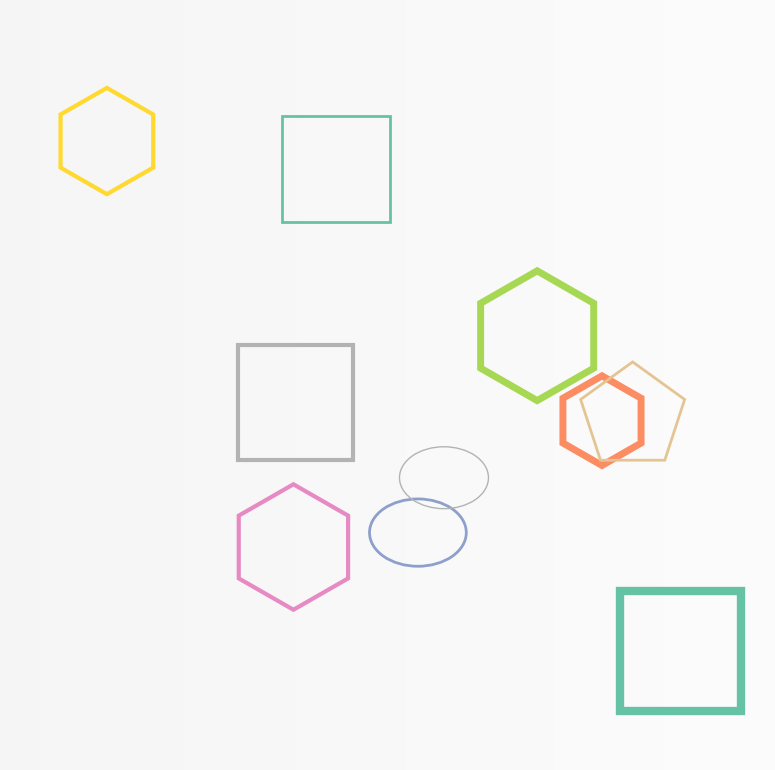[{"shape": "square", "thickness": 1, "radius": 0.35, "center": [0.434, 0.781]}, {"shape": "square", "thickness": 3, "radius": 0.39, "center": [0.878, 0.154]}, {"shape": "hexagon", "thickness": 2.5, "radius": 0.29, "center": [0.777, 0.454]}, {"shape": "oval", "thickness": 1, "radius": 0.31, "center": [0.539, 0.308]}, {"shape": "hexagon", "thickness": 1.5, "radius": 0.41, "center": [0.379, 0.29]}, {"shape": "hexagon", "thickness": 2.5, "radius": 0.42, "center": [0.693, 0.564]}, {"shape": "hexagon", "thickness": 1.5, "radius": 0.35, "center": [0.138, 0.817]}, {"shape": "pentagon", "thickness": 1, "radius": 0.35, "center": [0.816, 0.459]}, {"shape": "oval", "thickness": 0.5, "radius": 0.29, "center": [0.573, 0.38]}, {"shape": "square", "thickness": 1.5, "radius": 0.37, "center": [0.381, 0.477]}]